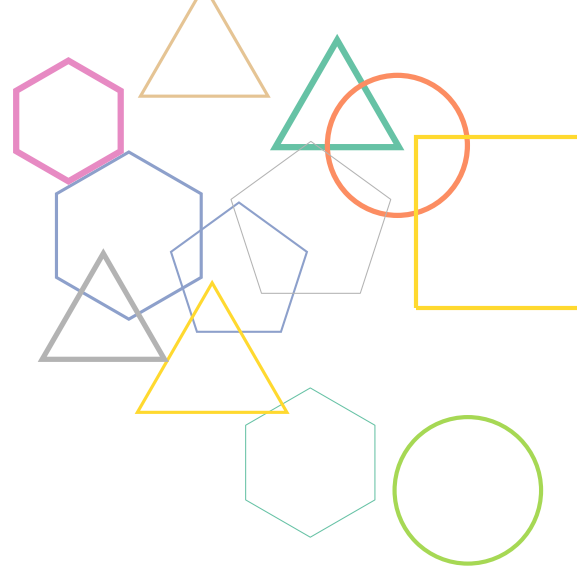[{"shape": "triangle", "thickness": 3, "radius": 0.62, "center": [0.584, 0.806]}, {"shape": "hexagon", "thickness": 0.5, "radius": 0.65, "center": [0.537, 0.198]}, {"shape": "circle", "thickness": 2.5, "radius": 0.61, "center": [0.688, 0.747]}, {"shape": "pentagon", "thickness": 1, "radius": 0.62, "center": [0.414, 0.525]}, {"shape": "hexagon", "thickness": 1.5, "radius": 0.72, "center": [0.223, 0.591]}, {"shape": "hexagon", "thickness": 3, "radius": 0.52, "center": [0.119, 0.79]}, {"shape": "circle", "thickness": 2, "radius": 0.63, "center": [0.81, 0.15]}, {"shape": "square", "thickness": 2, "radius": 0.74, "center": [0.869, 0.614]}, {"shape": "triangle", "thickness": 1.5, "radius": 0.75, "center": [0.367, 0.36]}, {"shape": "triangle", "thickness": 1.5, "radius": 0.64, "center": [0.354, 0.896]}, {"shape": "pentagon", "thickness": 0.5, "radius": 0.73, "center": [0.538, 0.609]}, {"shape": "triangle", "thickness": 2.5, "radius": 0.61, "center": [0.179, 0.438]}]